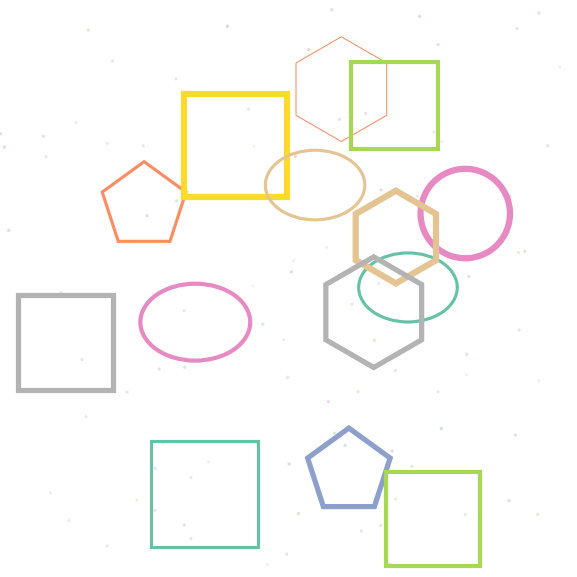[{"shape": "square", "thickness": 1.5, "radius": 0.46, "center": [0.354, 0.144]}, {"shape": "oval", "thickness": 1.5, "radius": 0.43, "center": [0.706, 0.501]}, {"shape": "hexagon", "thickness": 0.5, "radius": 0.45, "center": [0.591, 0.845]}, {"shape": "pentagon", "thickness": 1.5, "radius": 0.38, "center": [0.25, 0.643]}, {"shape": "pentagon", "thickness": 2.5, "radius": 0.38, "center": [0.604, 0.183]}, {"shape": "circle", "thickness": 3, "radius": 0.39, "center": [0.806, 0.629]}, {"shape": "oval", "thickness": 2, "radius": 0.48, "center": [0.338, 0.441]}, {"shape": "square", "thickness": 2, "radius": 0.41, "center": [0.75, 0.101]}, {"shape": "square", "thickness": 2, "radius": 0.37, "center": [0.683, 0.817]}, {"shape": "square", "thickness": 3, "radius": 0.45, "center": [0.408, 0.746]}, {"shape": "oval", "thickness": 1.5, "radius": 0.43, "center": [0.546, 0.679]}, {"shape": "hexagon", "thickness": 3, "radius": 0.4, "center": [0.685, 0.589]}, {"shape": "hexagon", "thickness": 2.5, "radius": 0.48, "center": [0.647, 0.459]}, {"shape": "square", "thickness": 2.5, "radius": 0.41, "center": [0.114, 0.406]}]